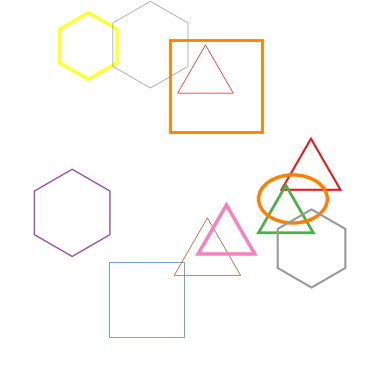[{"shape": "triangle", "thickness": 1.5, "radius": 0.44, "center": [0.808, 0.551]}, {"shape": "triangle", "thickness": 0.5, "radius": 0.42, "center": [0.534, 0.8]}, {"shape": "square", "thickness": 0.5, "radius": 0.49, "center": [0.38, 0.222]}, {"shape": "triangle", "thickness": 2, "radius": 0.41, "center": [0.743, 0.436]}, {"shape": "hexagon", "thickness": 1, "radius": 0.57, "center": [0.187, 0.447]}, {"shape": "square", "thickness": 2, "radius": 0.59, "center": [0.56, 0.776]}, {"shape": "oval", "thickness": 2.5, "radius": 0.45, "center": [0.761, 0.483]}, {"shape": "hexagon", "thickness": 2.5, "radius": 0.43, "center": [0.229, 0.88]}, {"shape": "triangle", "thickness": 0.5, "radius": 0.5, "center": [0.539, 0.334]}, {"shape": "triangle", "thickness": 2.5, "radius": 0.42, "center": [0.588, 0.383]}, {"shape": "hexagon", "thickness": 1.5, "radius": 0.51, "center": [0.809, 0.355]}, {"shape": "hexagon", "thickness": 0.5, "radius": 0.56, "center": [0.391, 0.884]}]